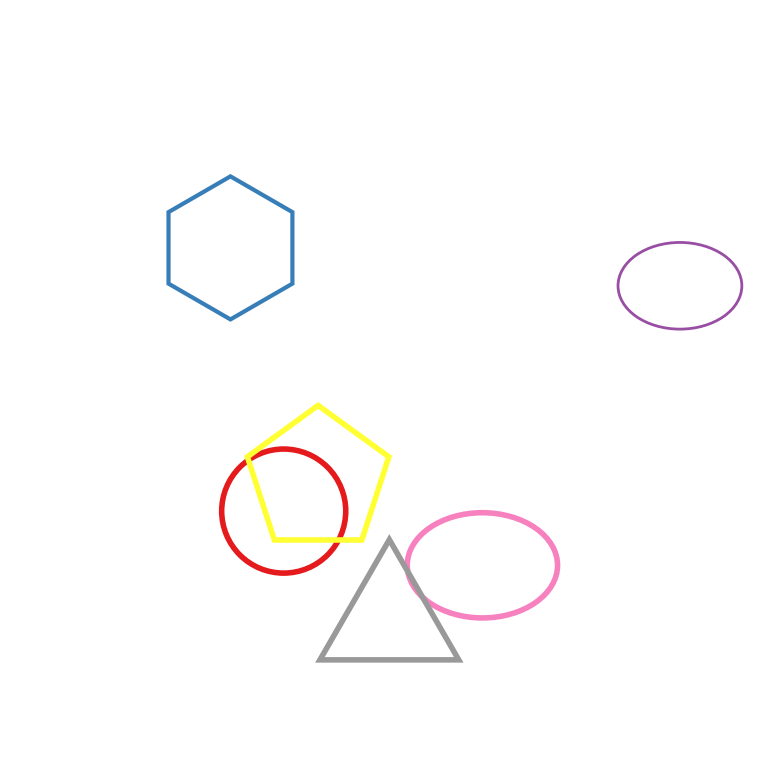[{"shape": "circle", "thickness": 2, "radius": 0.4, "center": [0.368, 0.336]}, {"shape": "hexagon", "thickness": 1.5, "radius": 0.46, "center": [0.299, 0.678]}, {"shape": "oval", "thickness": 1, "radius": 0.4, "center": [0.883, 0.629]}, {"shape": "pentagon", "thickness": 2, "radius": 0.48, "center": [0.413, 0.377]}, {"shape": "oval", "thickness": 2, "radius": 0.49, "center": [0.626, 0.266]}, {"shape": "triangle", "thickness": 2, "radius": 0.52, "center": [0.506, 0.195]}]